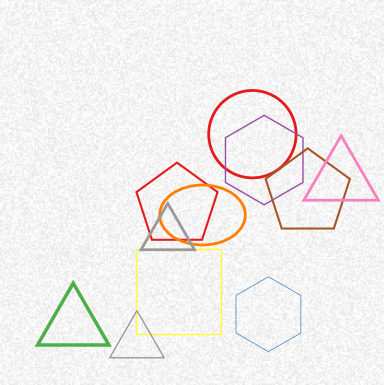[{"shape": "circle", "thickness": 2, "radius": 0.57, "center": [0.656, 0.652]}, {"shape": "pentagon", "thickness": 1.5, "radius": 0.55, "center": [0.46, 0.467]}, {"shape": "hexagon", "thickness": 0.5, "radius": 0.49, "center": [0.697, 0.184]}, {"shape": "triangle", "thickness": 2.5, "radius": 0.54, "center": [0.19, 0.157]}, {"shape": "hexagon", "thickness": 1, "radius": 0.58, "center": [0.686, 0.584]}, {"shape": "oval", "thickness": 2, "radius": 0.56, "center": [0.526, 0.442]}, {"shape": "square", "thickness": 1, "radius": 0.55, "center": [0.463, 0.243]}, {"shape": "pentagon", "thickness": 1.5, "radius": 0.58, "center": [0.799, 0.5]}, {"shape": "triangle", "thickness": 2, "radius": 0.56, "center": [0.886, 0.536]}, {"shape": "triangle", "thickness": 1, "radius": 0.41, "center": [0.356, 0.112]}, {"shape": "triangle", "thickness": 2, "radius": 0.4, "center": [0.436, 0.391]}]